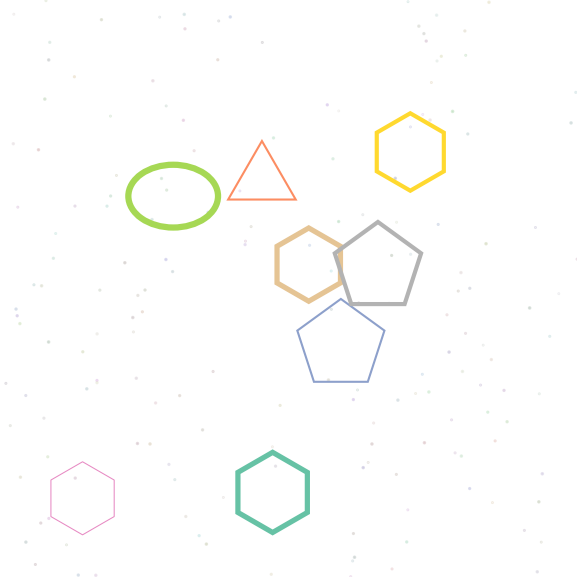[{"shape": "hexagon", "thickness": 2.5, "radius": 0.35, "center": [0.472, 0.146]}, {"shape": "triangle", "thickness": 1, "radius": 0.34, "center": [0.454, 0.687]}, {"shape": "pentagon", "thickness": 1, "radius": 0.4, "center": [0.59, 0.402]}, {"shape": "hexagon", "thickness": 0.5, "radius": 0.32, "center": [0.143, 0.136]}, {"shape": "oval", "thickness": 3, "radius": 0.39, "center": [0.3, 0.659]}, {"shape": "hexagon", "thickness": 2, "radius": 0.34, "center": [0.71, 0.736]}, {"shape": "hexagon", "thickness": 2.5, "radius": 0.32, "center": [0.535, 0.541]}, {"shape": "pentagon", "thickness": 2, "radius": 0.39, "center": [0.654, 0.536]}]